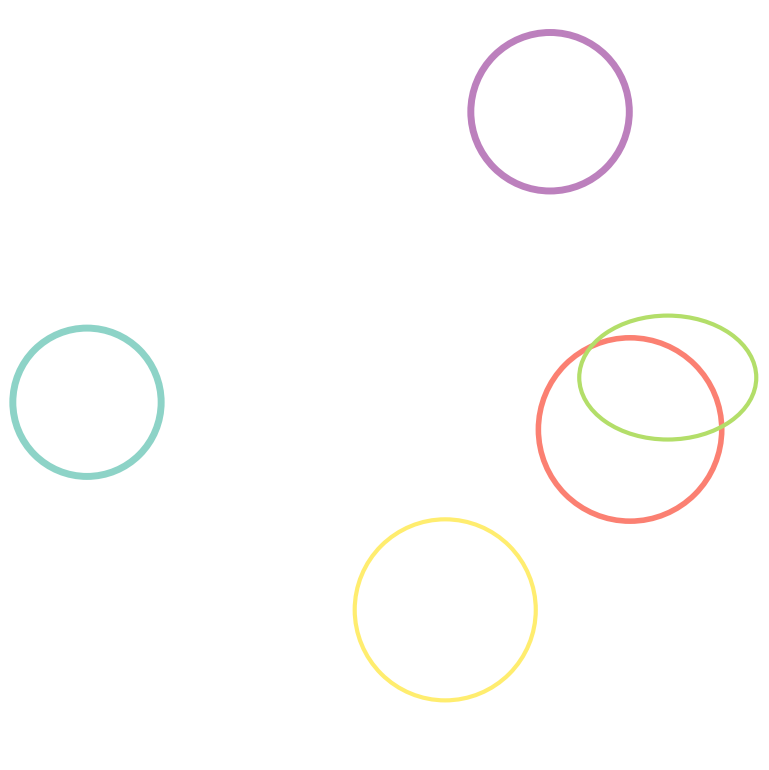[{"shape": "circle", "thickness": 2.5, "radius": 0.48, "center": [0.113, 0.478]}, {"shape": "circle", "thickness": 2, "radius": 0.6, "center": [0.818, 0.442]}, {"shape": "oval", "thickness": 1.5, "radius": 0.57, "center": [0.867, 0.51]}, {"shape": "circle", "thickness": 2.5, "radius": 0.51, "center": [0.714, 0.855]}, {"shape": "circle", "thickness": 1.5, "radius": 0.59, "center": [0.578, 0.208]}]